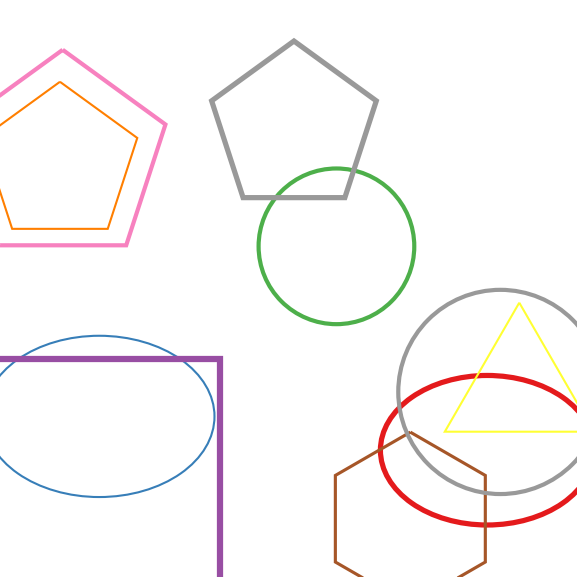[{"shape": "oval", "thickness": 2.5, "radius": 0.92, "center": [0.844, 0.22]}, {"shape": "oval", "thickness": 1, "radius": 1.0, "center": [0.172, 0.278]}, {"shape": "circle", "thickness": 2, "radius": 0.67, "center": [0.583, 0.573]}, {"shape": "square", "thickness": 3, "radius": 0.98, "center": [0.184, 0.181]}, {"shape": "pentagon", "thickness": 1, "radius": 0.7, "center": [0.104, 0.717]}, {"shape": "triangle", "thickness": 1, "radius": 0.74, "center": [0.899, 0.326]}, {"shape": "hexagon", "thickness": 1.5, "radius": 0.75, "center": [0.711, 0.101]}, {"shape": "pentagon", "thickness": 2, "radius": 0.94, "center": [0.109, 0.726]}, {"shape": "circle", "thickness": 2, "radius": 0.88, "center": [0.866, 0.32]}, {"shape": "pentagon", "thickness": 2.5, "radius": 0.75, "center": [0.509, 0.778]}]